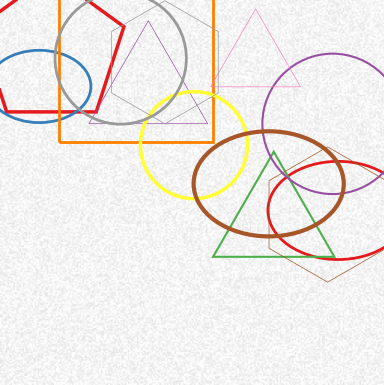[{"shape": "oval", "thickness": 2, "radius": 0.91, "center": [0.878, 0.453]}, {"shape": "pentagon", "thickness": 2.5, "radius": 0.99, "center": [0.134, 0.869]}, {"shape": "oval", "thickness": 2, "radius": 0.67, "center": [0.102, 0.775]}, {"shape": "triangle", "thickness": 1.5, "radius": 0.91, "center": [0.711, 0.424]}, {"shape": "circle", "thickness": 1.5, "radius": 0.91, "center": [0.864, 0.678]}, {"shape": "triangle", "thickness": 0.5, "radius": 0.89, "center": [0.385, 0.768]}, {"shape": "square", "thickness": 2, "radius": 1.0, "center": [0.353, 0.832]}, {"shape": "circle", "thickness": 2.5, "radius": 0.7, "center": [0.504, 0.623]}, {"shape": "oval", "thickness": 3, "radius": 0.98, "center": [0.698, 0.523]}, {"shape": "hexagon", "thickness": 0.5, "radius": 0.88, "center": [0.851, 0.443]}, {"shape": "triangle", "thickness": 0.5, "radius": 0.67, "center": [0.664, 0.842]}, {"shape": "hexagon", "thickness": 0.5, "radius": 0.8, "center": [0.428, 0.838]}, {"shape": "circle", "thickness": 2, "radius": 0.85, "center": [0.313, 0.848]}]